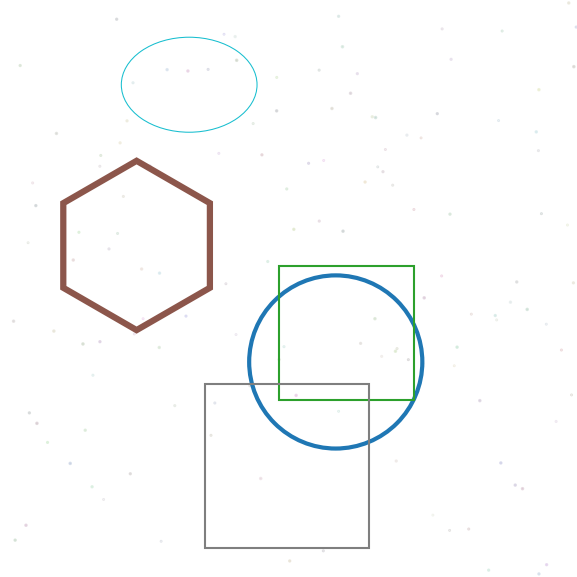[{"shape": "circle", "thickness": 2, "radius": 0.75, "center": [0.581, 0.372]}, {"shape": "square", "thickness": 1, "radius": 0.58, "center": [0.6, 0.422]}, {"shape": "hexagon", "thickness": 3, "radius": 0.73, "center": [0.237, 0.574]}, {"shape": "square", "thickness": 1, "radius": 0.71, "center": [0.497, 0.192]}, {"shape": "oval", "thickness": 0.5, "radius": 0.59, "center": [0.328, 0.852]}]